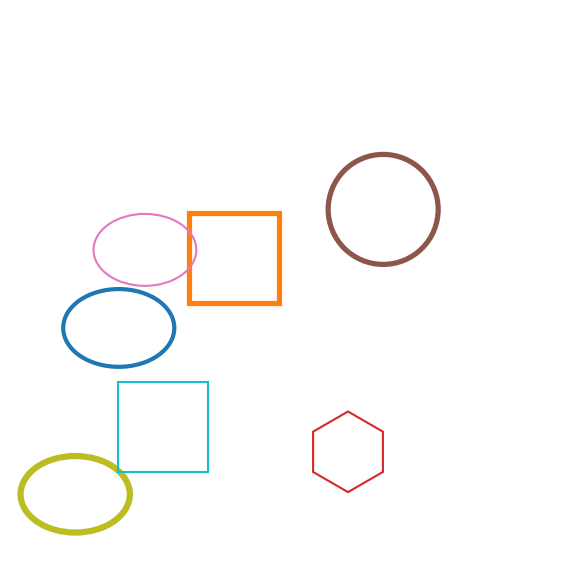[{"shape": "oval", "thickness": 2, "radius": 0.48, "center": [0.206, 0.431]}, {"shape": "square", "thickness": 2.5, "radius": 0.39, "center": [0.406, 0.552]}, {"shape": "hexagon", "thickness": 1, "radius": 0.35, "center": [0.603, 0.217]}, {"shape": "circle", "thickness": 2.5, "radius": 0.48, "center": [0.663, 0.637]}, {"shape": "oval", "thickness": 1, "radius": 0.44, "center": [0.251, 0.566]}, {"shape": "oval", "thickness": 3, "radius": 0.47, "center": [0.13, 0.143]}, {"shape": "square", "thickness": 1, "radius": 0.39, "center": [0.283, 0.259]}]